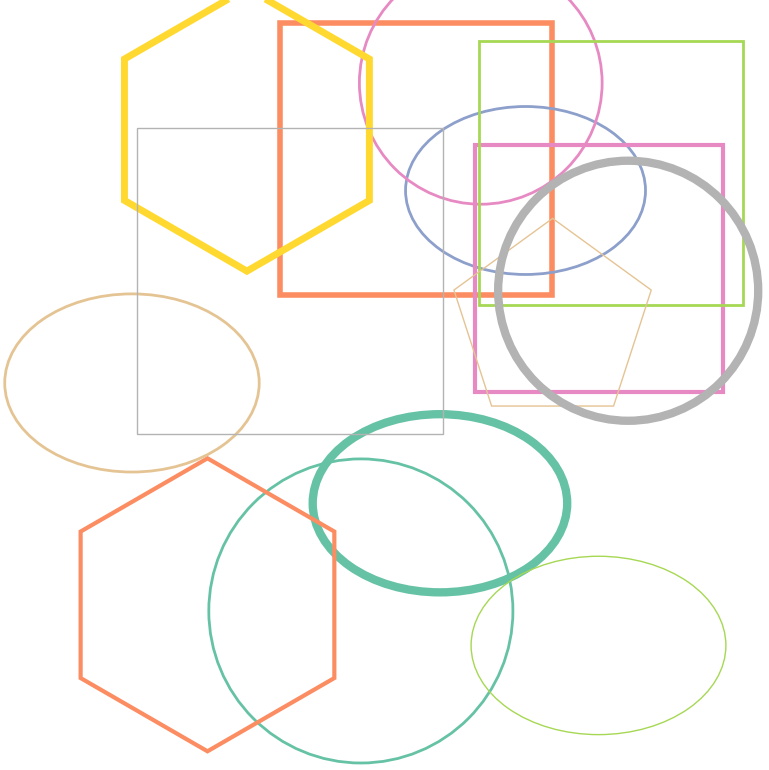[{"shape": "circle", "thickness": 1, "radius": 0.99, "center": [0.469, 0.207]}, {"shape": "oval", "thickness": 3, "radius": 0.83, "center": [0.571, 0.346]}, {"shape": "hexagon", "thickness": 1.5, "radius": 0.95, "center": [0.269, 0.215]}, {"shape": "square", "thickness": 2, "radius": 0.88, "center": [0.541, 0.793]}, {"shape": "oval", "thickness": 1, "radius": 0.78, "center": [0.683, 0.753]}, {"shape": "circle", "thickness": 1, "radius": 0.79, "center": [0.624, 0.892]}, {"shape": "square", "thickness": 1.5, "radius": 0.8, "center": [0.778, 0.651]}, {"shape": "square", "thickness": 1, "radius": 0.86, "center": [0.794, 0.776]}, {"shape": "oval", "thickness": 0.5, "radius": 0.83, "center": [0.777, 0.162]}, {"shape": "hexagon", "thickness": 2.5, "radius": 0.92, "center": [0.321, 0.832]}, {"shape": "oval", "thickness": 1, "radius": 0.83, "center": [0.171, 0.503]}, {"shape": "pentagon", "thickness": 0.5, "radius": 0.67, "center": [0.718, 0.582]}, {"shape": "square", "thickness": 0.5, "radius": 0.99, "center": [0.376, 0.635]}, {"shape": "circle", "thickness": 3, "radius": 0.84, "center": [0.816, 0.622]}]